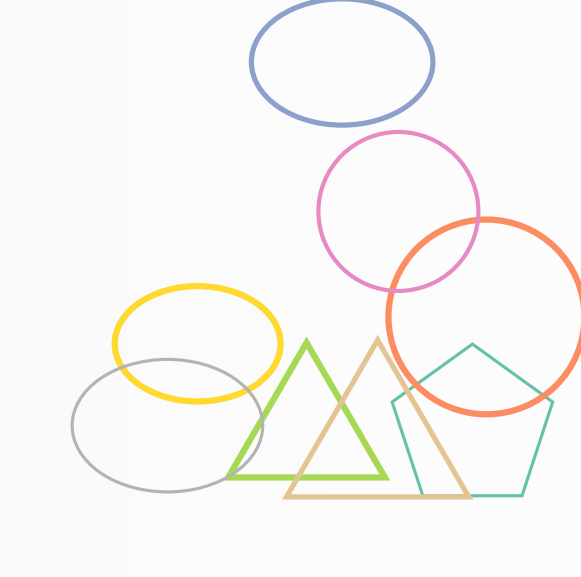[{"shape": "pentagon", "thickness": 1.5, "radius": 0.73, "center": [0.813, 0.258]}, {"shape": "circle", "thickness": 3, "radius": 0.84, "center": [0.837, 0.45]}, {"shape": "oval", "thickness": 2.5, "radius": 0.78, "center": [0.589, 0.892]}, {"shape": "circle", "thickness": 2, "radius": 0.69, "center": [0.685, 0.633]}, {"shape": "triangle", "thickness": 3, "radius": 0.78, "center": [0.527, 0.25]}, {"shape": "oval", "thickness": 3, "radius": 0.71, "center": [0.34, 0.404]}, {"shape": "triangle", "thickness": 2.5, "radius": 0.91, "center": [0.65, 0.229]}, {"shape": "oval", "thickness": 1.5, "radius": 0.82, "center": [0.288, 0.262]}]